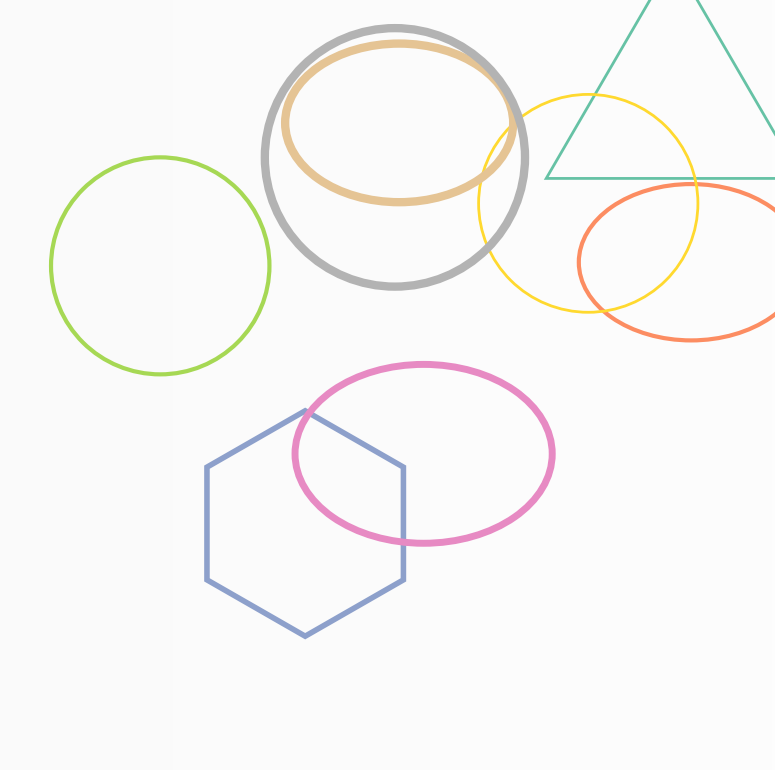[{"shape": "triangle", "thickness": 1, "radius": 0.95, "center": [0.869, 0.863]}, {"shape": "oval", "thickness": 1.5, "radius": 0.73, "center": [0.892, 0.659]}, {"shape": "hexagon", "thickness": 2, "radius": 0.73, "center": [0.394, 0.32]}, {"shape": "oval", "thickness": 2.5, "radius": 0.83, "center": [0.547, 0.411]}, {"shape": "circle", "thickness": 1.5, "radius": 0.7, "center": [0.207, 0.655]}, {"shape": "circle", "thickness": 1, "radius": 0.71, "center": [0.759, 0.736]}, {"shape": "oval", "thickness": 3, "radius": 0.74, "center": [0.515, 0.84]}, {"shape": "circle", "thickness": 3, "radius": 0.84, "center": [0.51, 0.796]}]